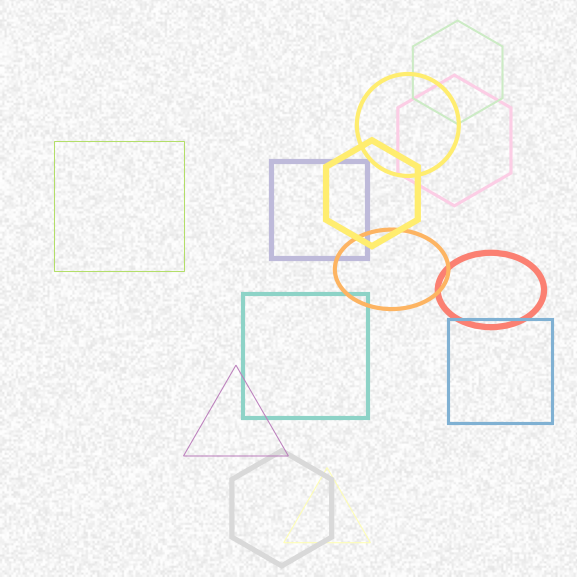[{"shape": "square", "thickness": 2, "radius": 0.54, "center": [0.529, 0.383]}, {"shape": "triangle", "thickness": 0.5, "radius": 0.43, "center": [0.566, 0.103]}, {"shape": "square", "thickness": 2.5, "radius": 0.42, "center": [0.552, 0.636]}, {"shape": "oval", "thickness": 3, "radius": 0.46, "center": [0.85, 0.497]}, {"shape": "square", "thickness": 1.5, "radius": 0.45, "center": [0.867, 0.357]}, {"shape": "oval", "thickness": 2, "radius": 0.49, "center": [0.678, 0.533]}, {"shape": "square", "thickness": 0.5, "radius": 0.56, "center": [0.206, 0.643]}, {"shape": "hexagon", "thickness": 1.5, "radius": 0.57, "center": [0.787, 0.756]}, {"shape": "hexagon", "thickness": 2.5, "radius": 0.5, "center": [0.488, 0.119]}, {"shape": "triangle", "thickness": 0.5, "radius": 0.52, "center": [0.409, 0.262]}, {"shape": "hexagon", "thickness": 1, "radius": 0.45, "center": [0.793, 0.874]}, {"shape": "hexagon", "thickness": 3, "radius": 0.46, "center": [0.644, 0.665]}, {"shape": "circle", "thickness": 2, "radius": 0.44, "center": [0.706, 0.783]}]